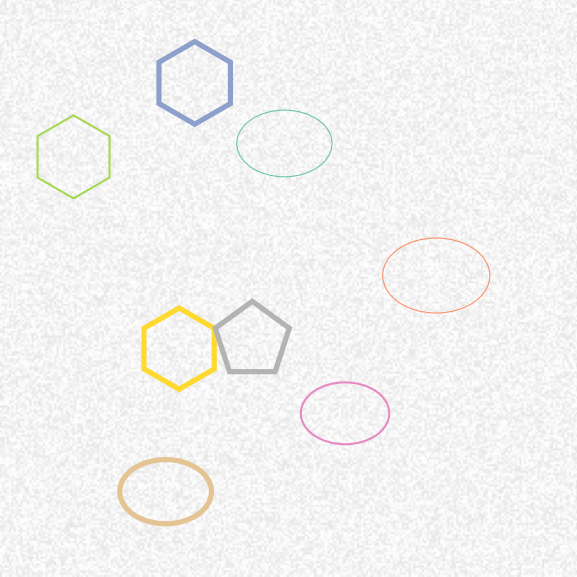[{"shape": "oval", "thickness": 0.5, "radius": 0.41, "center": [0.493, 0.751]}, {"shape": "oval", "thickness": 0.5, "radius": 0.46, "center": [0.755, 0.522]}, {"shape": "hexagon", "thickness": 2.5, "radius": 0.36, "center": [0.337, 0.856]}, {"shape": "oval", "thickness": 1, "radius": 0.38, "center": [0.598, 0.283]}, {"shape": "hexagon", "thickness": 1, "radius": 0.36, "center": [0.127, 0.728]}, {"shape": "hexagon", "thickness": 2.5, "radius": 0.35, "center": [0.31, 0.395]}, {"shape": "oval", "thickness": 2.5, "radius": 0.4, "center": [0.287, 0.148]}, {"shape": "pentagon", "thickness": 2.5, "radius": 0.34, "center": [0.437, 0.41]}]